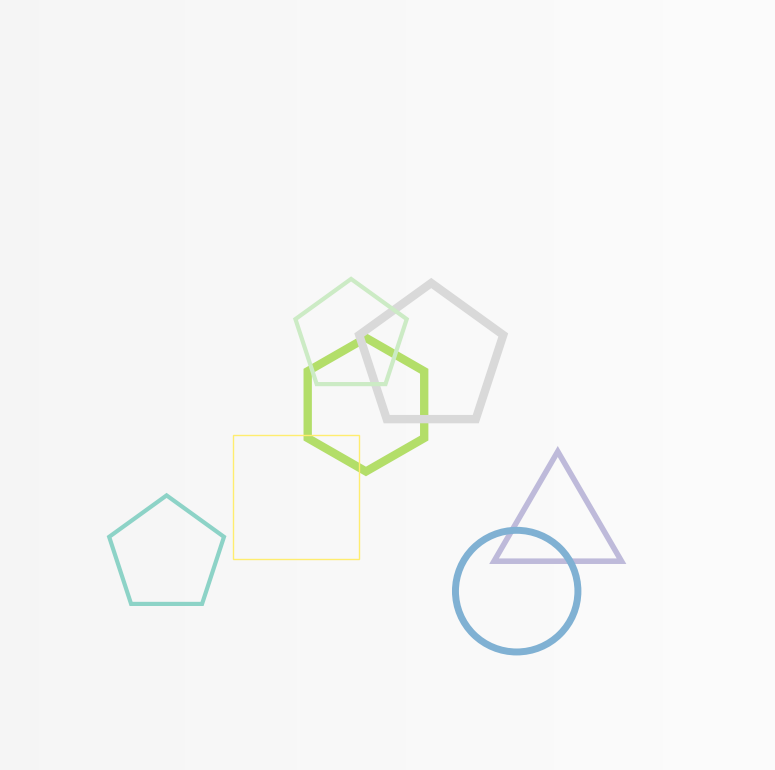[{"shape": "pentagon", "thickness": 1.5, "radius": 0.39, "center": [0.215, 0.279]}, {"shape": "triangle", "thickness": 2, "radius": 0.47, "center": [0.72, 0.319]}, {"shape": "circle", "thickness": 2.5, "radius": 0.4, "center": [0.667, 0.232]}, {"shape": "hexagon", "thickness": 3, "radius": 0.43, "center": [0.472, 0.474]}, {"shape": "pentagon", "thickness": 3, "radius": 0.49, "center": [0.556, 0.535]}, {"shape": "pentagon", "thickness": 1.5, "radius": 0.38, "center": [0.453, 0.562]}, {"shape": "square", "thickness": 0.5, "radius": 0.4, "center": [0.382, 0.355]}]